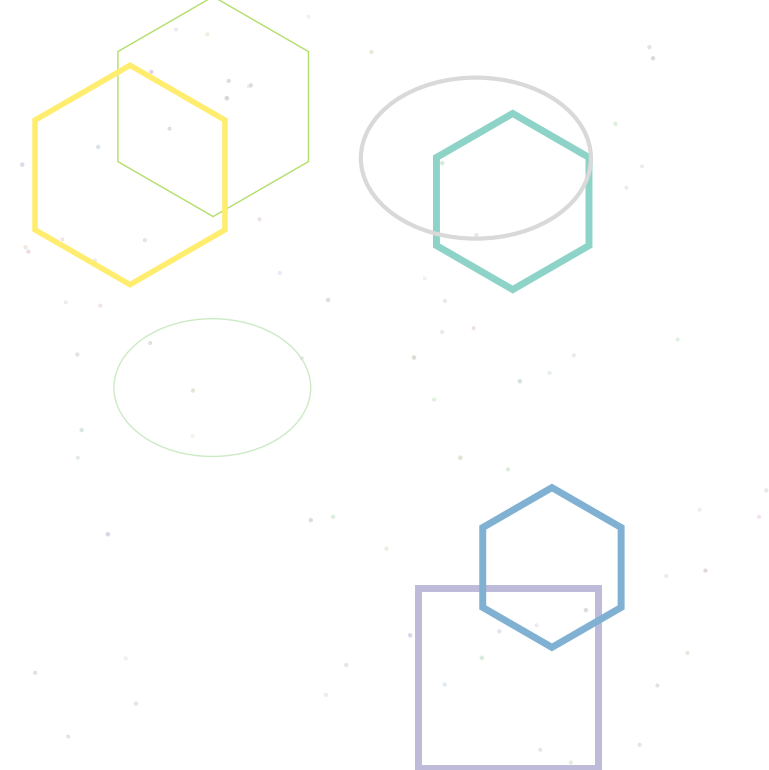[{"shape": "hexagon", "thickness": 2.5, "radius": 0.57, "center": [0.666, 0.738]}, {"shape": "square", "thickness": 2.5, "radius": 0.59, "center": [0.66, 0.119]}, {"shape": "hexagon", "thickness": 2.5, "radius": 0.52, "center": [0.717, 0.263]}, {"shape": "hexagon", "thickness": 0.5, "radius": 0.71, "center": [0.277, 0.862]}, {"shape": "oval", "thickness": 1.5, "radius": 0.75, "center": [0.618, 0.795]}, {"shape": "oval", "thickness": 0.5, "radius": 0.64, "center": [0.276, 0.497]}, {"shape": "hexagon", "thickness": 2, "radius": 0.71, "center": [0.169, 0.773]}]